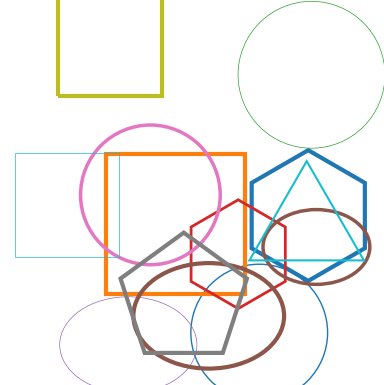[{"shape": "hexagon", "thickness": 3, "radius": 0.85, "center": [0.801, 0.44]}, {"shape": "circle", "thickness": 1, "radius": 0.89, "center": [0.673, 0.136]}, {"shape": "square", "thickness": 3, "radius": 0.91, "center": [0.456, 0.419]}, {"shape": "circle", "thickness": 0.5, "radius": 0.95, "center": [0.809, 0.806]}, {"shape": "hexagon", "thickness": 2, "radius": 0.71, "center": [0.619, 0.34]}, {"shape": "oval", "thickness": 0.5, "radius": 0.89, "center": [0.333, 0.104]}, {"shape": "oval", "thickness": 3, "radius": 0.98, "center": [0.542, 0.18]}, {"shape": "oval", "thickness": 2.5, "radius": 0.69, "center": [0.822, 0.359]}, {"shape": "circle", "thickness": 2.5, "radius": 0.91, "center": [0.391, 0.494]}, {"shape": "pentagon", "thickness": 3, "radius": 0.86, "center": [0.477, 0.223]}, {"shape": "square", "thickness": 3, "radius": 0.67, "center": [0.286, 0.884]}, {"shape": "triangle", "thickness": 1.5, "radius": 0.86, "center": [0.797, 0.41]}, {"shape": "square", "thickness": 0.5, "radius": 0.68, "center": [0.174, 0.467]}]